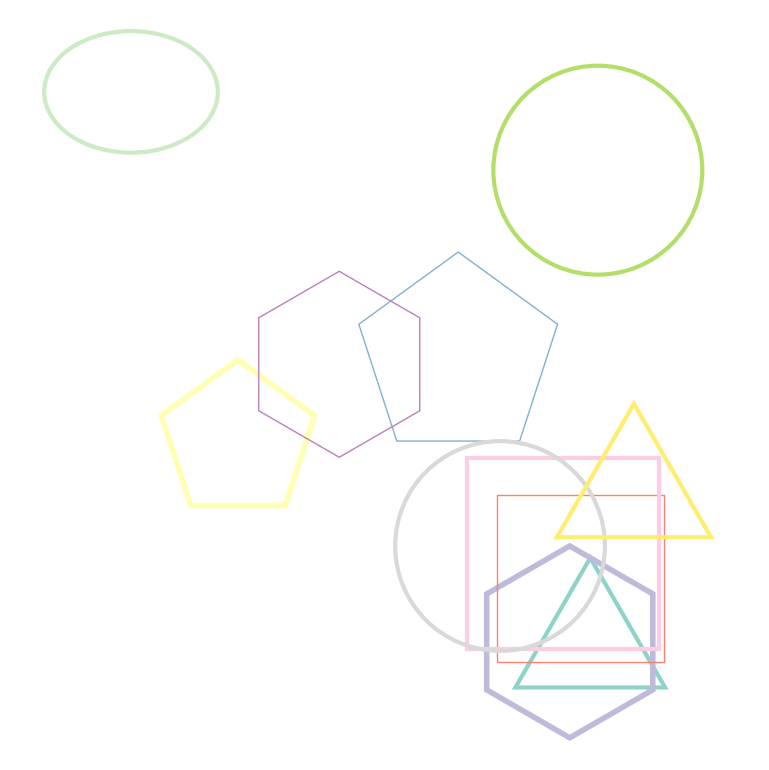[{"shape": "triangle", "thickness": 1.5, "radius": 0.56, "center": [0.767, 0.163]}, {"shape": "pentagon", "thickness": 2, "radius": 0.52, "center": [0.309, 0.428]}, {"shape": "hexagon", "thickness": 2, "radius": 0.62, "center": [0.74, 0.166]}, {"shape": "square", "thickness": 0.5, "radius": 0.54, "center": [0.754, 0.249]}, {"shape": "pentagon", "thickness": 0.5, "radius": 0.68, "center": [0.595, 0.537]}, {"shape": "circle", "thickness": 1.5, "radius": 0.68, "center": [0.776, 0.779]}, {"shape": "square", "thickness": 1.5, "radius": 0.62, "center": [0.732, 0.281]}, {"shape": "circle", "thickness": 1.5, "radius": 0.68, "center": [0.649, 0.291]}, {"shape": "hexagon", "thickness": 0.5, "radius": 0.6, "center": [0.441, 0.527]}, {"shape": "oval", "thickness": 1.5, "radius": 0.56, "center": [0.17, 0.881]}, {"shape": "triangle", "thickness": 1.5, "radius": 0.58, "center": [0.823, 0.36]}]